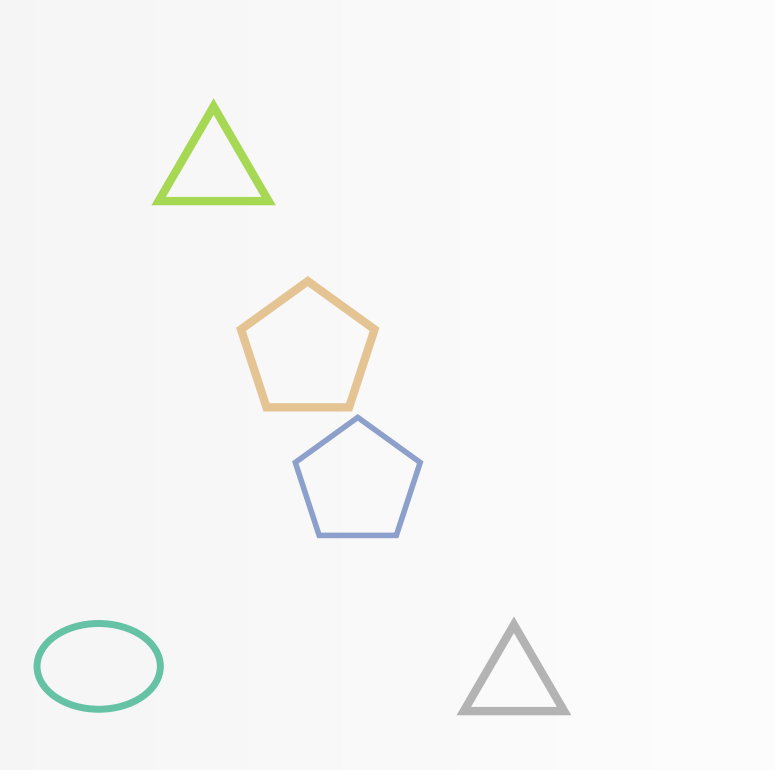[{"shape": "oval", "thickness": 2.5, "radius": 0.4, "center": [0.127, 0.135]}, {"shape": "pentagon", "thickness": 2, "radius": 0.42, "center": [0.462, 0.373]}, {"shape": "triangle", "thickness": 3, "radius": 0.41, "center": [0.276, 0.78]}, {"shape": "pentagon", "thickness": 3, "radius": 0.45, "center": [0.397, 0.544]}, {"shape": "triangle", "thickness": 3, "radius": 0.37, "center": [0.663, 0.114]}]